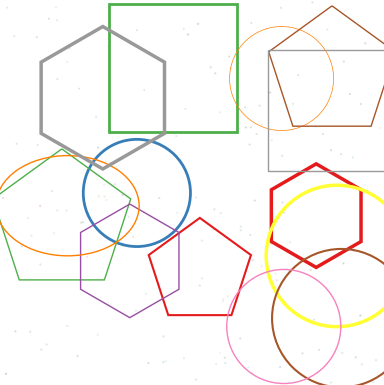[{"shape": "pentagon", "thickness": 1.5, "radius": 0.7, "center": [0.519, 0.294]}, {"shape": "hexagon", "thickness": 2.5, "radius": 0.67, "center": [0.821, 0.44]}, {"shape": "circle", "thickness": 2, "radius": 0.7, "center": [0.355, 0.499]}, {"shape": "square", "thickness": 2, "radius": 0.83, "center": [0.449, 0.824]}, {"shape": "pentagon", "thickness": 1, "radius": 0.94, "center": [0.161, 0.425]}, {"shape": "hexagon", "thickness": 1, "radius": 0.74, "center": [0.337, 0.322]}, {"shape": "circle", "thickness": 0.5, "radius": 0.68, "center": [0.731, 0.796]}, {"shape": "oval", "thickness": 1, "radius": 0.93, "center": [0.175, 0.466]}, {"shape": "circle", "thickness": 2.5, "radius": 0.92, "center": [0.875, 0.335]}, {"shape": "pentagon", "thickness": 1, "radius": 0.86, "center": [0.862, 0.812]}, {"shape": "circle", "thickness": 1.5, "radius": 0.9, "center": [0.886, 0.174]}, {"shape": "circle", "thickness": 1, "radius": 0.74, "center": [0.737, 0.152]}, {"shape": "hexagon", "thickness": 2.5, "radius": 0.92, "center": [0.267, 0.746]}, {"shape": "square", "thickness": 1, "radius": 0.78, "center": [0.853, 0.713]}]